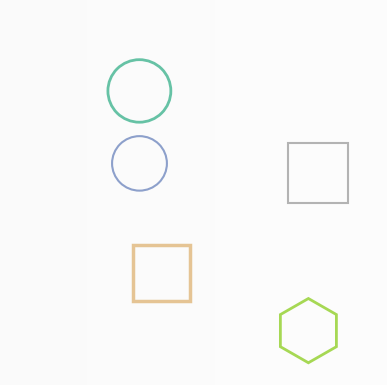[{"shape": "circle", "thickness": 2, "radius": 0.41, "center": [0.36, 0.764]}, {"shape": "circle", "thickness": 1.5, "radius": 0.35, "center": [0.36, 0.576]}, {"shape": "hexagon", "thickness": 2, "radius": 0.42, "center": [0.796, 0.141]}, {"shape": "square", "thickness": 2.5, "radius": 0.36, "center": [0.417, 0.291]}, {"shape": "square", "thickness": 1.5, "radius": 0.39, "center": [0.82, 0.55]}]